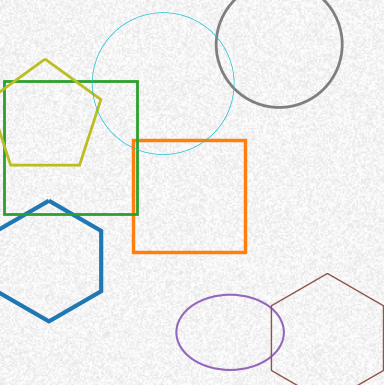[{"shape": "hexagon", "thickness": 3, "radius": 0.78, "center": [0.127, 0.322]}, {"shape": "square", "thickness": 2.5, "radius": 0.73, "center": [0.492, 0.492]}, {"shape": "square", "thickness": 2, "radius": 0.87, "center": [0.183, 0.617]}, {"shape": "oval", "thickness": 1.5, "radius": 0.7, "center": [0.598, 0.137]}, {"shape": "hexagon", "thickness": 1, "radius": 0.84, "center": [0.851, 0.122]}, {"shape": "circle", "thickness": 2, "radius": 0.82, "center": [0.725, 0.885]}, {"shape": "pentagon", "thickness": 2, "radius": 0.76, "center": [0.117, 0.694]}, {"shape": "circle", "thickness": 0.5, "radius": 0.92, "center": [0.424, 0.783]}]